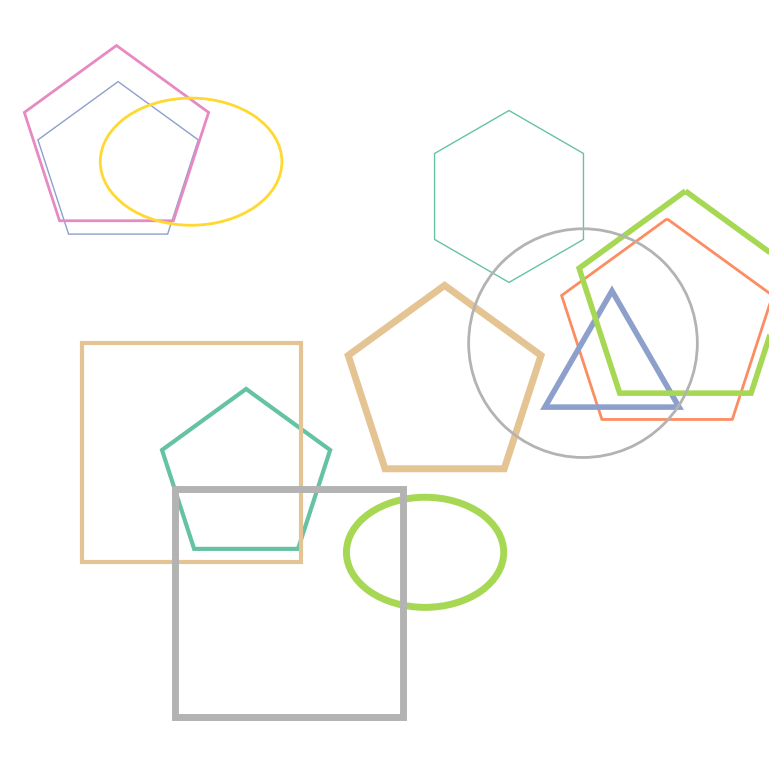[{"shape": "pentagon", "thickness": 1.5, "radius": 0.57, "center": [0.32, 0.38]}, {"shape": "hexagon", "thickness": 0.5, "radius": 0.56, "center": [0.661, 0.745]}, {"shape": "pentagon", "thickness": 1, "radius": 0.72, "center": [0.866, 0.572]}, {"shape": "pentagon", "thickness": 0.5, "radius": 0.55, "center": [0.153, 0.785]}, {"shape": "triangle", "thickness": 2, "radius": 0.5, "center": [0.795, 0.522]}, {"shape": "pentagon", "thickness": 1, "radius": 0.63, "center": [0.151, 0.815]}, {"shape": "oval", "thickness": 2.5, "radius": 0.51, "center": [0.552, 0.283]}, {"shape": "pentagon", "thickness": 2, "radius": 0.73, "center": [0.89, 0.607]}, {"shape": "oval", "thickness": 1, "radius": 0.59, "center": [0.248, 0.79]}, {"shape": "pentagon", "thickness": 2.5, "radius": 0.66, "center": [0.577, 0.498]}, {"shape": "square", "thickness": 1.5, "radius": 0.71, "center": [0.248, 0.412]}, {"shape": "circle", "thickness": 1, "radius": 0.74, "center": [0.757, 0.554]}, {"shape": "square", "thickness": 2.5, "radius": 0.74, "center": [0.375, 0.217]}]